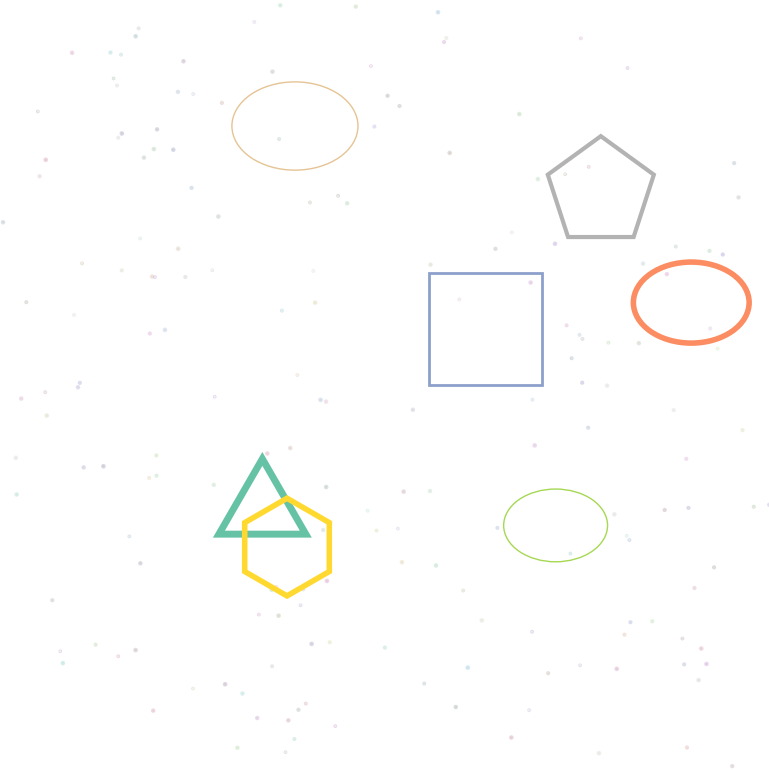[{"shape": "triangle", "thickness": 2.5, "radius": 0.33, "center": [0.341, 0.339]}, {"shape": "oval", "thickness": 2, "radius": 0.38, "center": [0.898, 0.607]}, {"shape": "square", "thickness": 1, "radius": 0.37, "center": [0.631, 0.573]}, {"shape": "oval", "thickness": 0.5, "radius": 0.34, "center": [0.722, 0.318]}, {"shape": "hexagon", "thickness": 2, "radius": 0.32, "center": [0.373, 0.29]}, {"shape": "oval", "thickness": 0.5, "radius": 0.41, "center": [0.383, 0.836]}, {"shape": "pentagon", "thickness": 1.5, "radius": 0.36, "center": [0.78, 0.751]}]